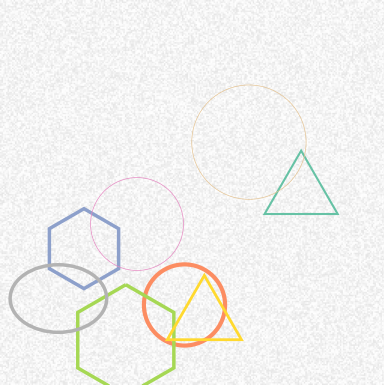[{"shape": "triangle", "thickness": 1.5, "radius": 0.55, "center": [0.782, 0.499]}, {"shape": "circle", "thickness": 3, "radius": 0.53, "center": [0.479, 0.208]}, {"shape": "hexagon", "thickness": 2.5, "radius": 0.52, "center": [0.218, 0.354]}, {"shape": "circle", "thickness": 0.5, "radius": 0.6, "center": [0.356, 0.418]}, {"shape": "hexagon", "thickness": 2.5, "radius": 0.72, "center": [0.327, 0.116]}, {"shape": "triangle", "thickness": 2, "radius": 0.56, "center": [0.531, 0.173]}, {"shape": "circle", "thickness": 0.5, "radius": 0.74, "center": [0.647, 0.631]}, {"shape": "oval", "thickness": 2.5, "radius": 0.63, "center": [0.152, 0.225]}]